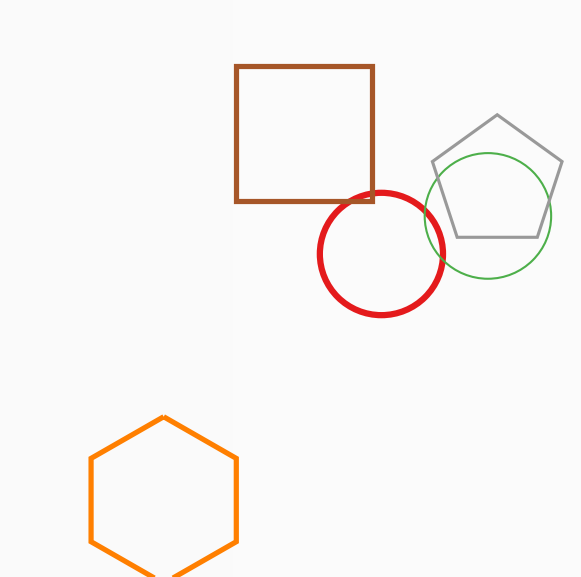[{"shape": "circle", "thickness": 3, "radius": 0.53, "center": [0.656, 0.559]}, {"shape": "circle", "thickness": 1, "radius": 0.54, "center": [0.839, 0.625]}, {"shape": "hexagon", "thickness": 2.5, "radius": 0.72, "center": [0.282, 0.133]}, {"shape": "square", "thickness": 2.5, "radius": 0.58, "center": [0.523, 0.768]}, {"shape": "pentagon", "thickness": 1.5, "radius": 0.59, "center": [0.855, 0.683]}]